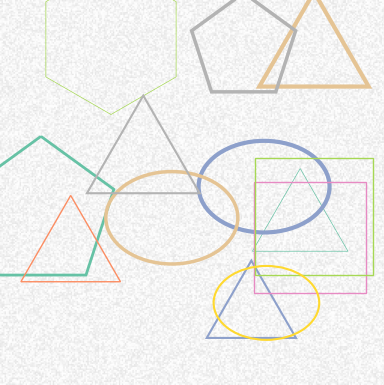[{"shape": "pentagon", "thickness": 2, "radius": 1.0, "center": [0.106, 0.447]}, {"shape": "triangle", "thickness": 0.5, "radius": 0.72, "center": [0.78, 0.419]}, {"shape": "triangle", "thickness": 1, "radius": 0.75, "center": [0.184, 0.343]}, {"shape": "oval", "thickness": 3, "radius": 0.85, "center": [0.686, 0.515]}, {"shape": "triangle", "thickness": 1.5, "radius": 0.67, "center": [0.653, 0.189]}, {"shape": "square", "thickness": 1, "radius": 0.73, "center": [0.806, 0.383]}, {"shape": "square", "thickness": 1, "radius": 0.76, "center": [0.816, 0.437]}, {"shape": "hexagon", "thickness": 0.5, "radius": 0.98, "center": [0.288, 0.898]}, {"shape": "oval", "thickness": 1.5, "radius": 0.69, "center": [0.692, 0.213]}, {"shape": "triangle", "thickness": 3, "radius": 0.82, "center": [0.816, 0.857]}, {"shape": "oval", "thickness": 2.5, "radius": 0.86, "center": [0.446, 0.434]}, {"shape": "pentagon", "thickness": 2.5, "radius": 0.71, "center": [0.633, 0.876]}, {"shape": "triangle", "thickness": 1.5, "radius": 0.85, "center": [0.372, 0.583]}]